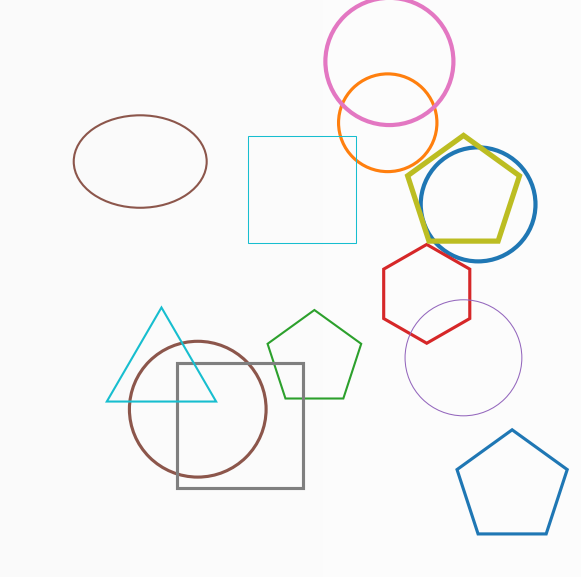[{"shape": "circle", "thickness": 2, "radius": 0.49, "center": [0.823, 0.645]}, {"shape": "pentagon", "thickness": 1.5, "radius": 0.5, "center": [0.881, 0.155]}, {"shape": "circle", "thickness": 1.5, "radius": 0.42, "center": [0.667, 0.787]}, {"shape": "pentagon", "thickness": 1, "radius": 0.42, "center": [0.541, 0.378]}, {"shape": "hexagon", "thickness": 1.5, "radius": 0.43, "center": [0.734, 0.49]}, {"shape": "circle", "thickness": 0.5, "radius": 0.5, "center": [0.797, 0.38]}, {"shape": "oval", "thickness": 1, "radius": 0.57, "center": [0.241, 0.719]}, {"shape": "circle", "thickness": 1.5, "radius": 0.59, "center": [0.34, 0.291]}, {"shape": "circle", "thickness": 2, "radius": 0.55, "center": [0.67, 0.893]}, {"shape": "square", "thickness": 1.5, "radius": 0.54, "center": [0.413, 0.262]}, {"shape": "pentagon", "thickness": 2.5, "radius": 0.51, "center": [0.797, 0.663]}, {"shape": "triangle", "thickness": 1, "radius": 0.54, "center": [0.278, 0.358]}, {"shape": "square", "thickness": 0.5, "radius": 0.46, "center": [0.52, 0.671]}]